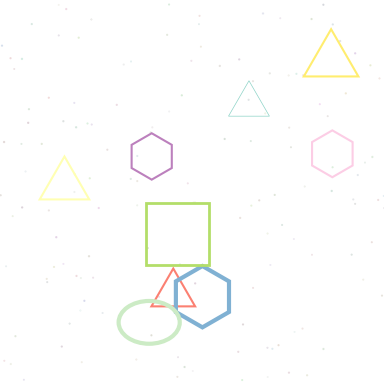[{"shape": "triangle", "thickness": 0.5, "radius": 0.31, "center": [0.647, 0.729]}, {"shape": "triangle", "thickness": 1.5, "radius": 0.37, "center": [0.167, 0.519]}, {"shape": "triangle", "thickness": 1.5, "radius": 0.33, "center": [0.45, 0.237]}, {"shape": "hexagon", "thickness": 3, "radius": 0.4, "center": [0.526, 0.229]}, {"shape": "square", "thickness": 2, "radius": 0.41, "center": [0.461, 0.392]}, {"shape": "hexagon", "thickness": 1.5, "radius": 0.3, "center": [0.863, 0.601]}, {"shape": "hexagon", "thickness": 1.5, "radius": 0.3, "center": [0.394, 0.594]}, {"shape": "oval", "thickness": 3, "radius": 0.4, "center": [0.387, 0.163]}, {"shape": "triangle", "thickness": 1.5, "radius": 0.41, "center": [0.86, 0.842]}]